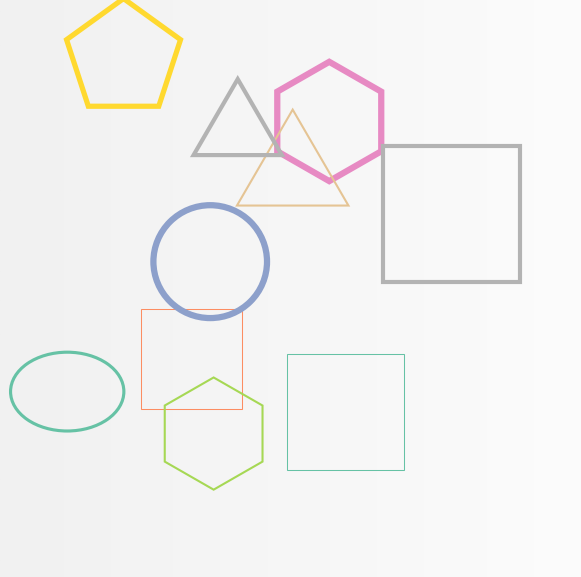[{"shape": "oval", "thickness": 1.5, "radius": 0.49, "center": [0.116, 0.321]}, {"shape": "square", "thickness": 0.5, "radius": 0.5, "center": [0.595, 0.286]}, {"shape": "square", "thickness": 0.5, "radius": 0.43, "center": [0.329, 0.378]}, {"shape": "circle", "thickness": 3, "radius": 0.49, "center": [0.362, 0.546]}, {"shape": "hexagon", "thickness": 3, "radius": 0.52, "center": [0.566, 0.789]}, {"shape": "hexagon", "thickness": 1, "radius": 0.49, "center": [0.368, 0.248]}, {"shape": "pentagon", "thickness": 2.5, "radius": 0.52, "center": [0.213, 0.899]}, {"shape": "triangle", "thickness": 1, "radius": 0.55, "center": [0.504, 0.699]}, {"shape": "square", "thickness": 2, "radius": 0.59, "center": [0.776, 0.629]}, {"shape": "triangle", "thickness": 2, "radius": 0.44, "center": [0.409, 0.774]}]